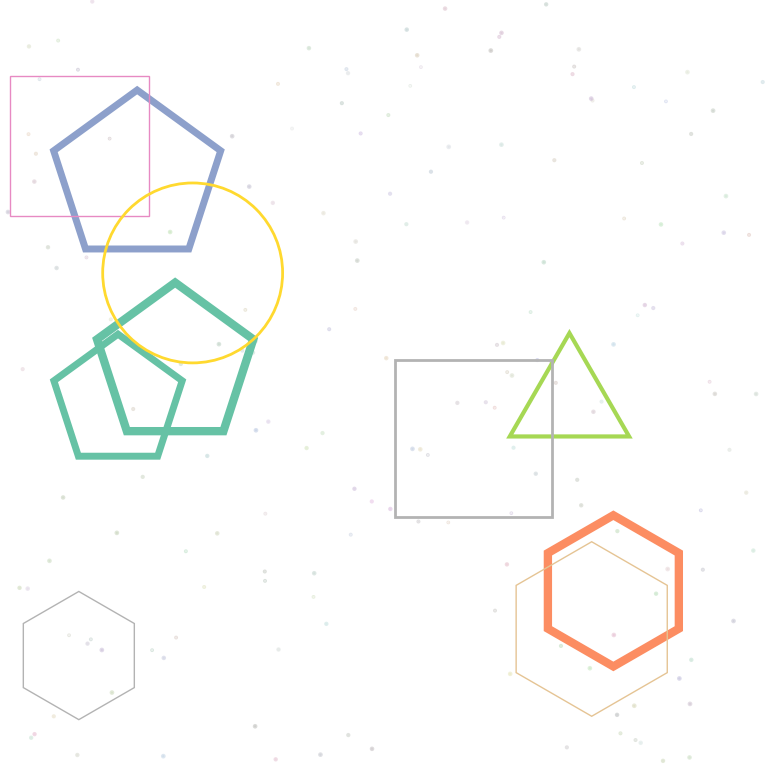[{"shape": "pentagon", "thickness": 3, "radius": 0.53, "center": [0.227, 0.526]}, {"shape": "pentagon", "thickness": 2.5, "radius": 0.44, "center": [0.153, 0.478]}, {"shape": "hexagon", "thickness": 3, "radius": 0.49, "center": [0.797, 0.233]}, {"shape": "pentagon", "thickness": 2.5, "radius": 0.57, "center": [0.178, 0.769]}, {"shape": "square", "thickness": 0.5, "radius": 0.45, "center": [0.103, 0.81]}, {"shape": "triangle", "thickness": 1.5, "radius": 0.45, "center": [0.74, 0.478]}, {"shape": "circle", "thickness": 1, "radius": 0.58, "center": [0.25, 0.646]}, {"shape": "hexagon", "thickness": 0.5, "radius": 0.57, "center": [0.768, 0.183]}, {"shape": "hexagon", "thickness": 0.5, "radius": 0.42, "center": [0.102, 0.149]}, {"shape": "square", "thickness": 1, "radius": 0.51, "center": [0.615, 0.43]}]